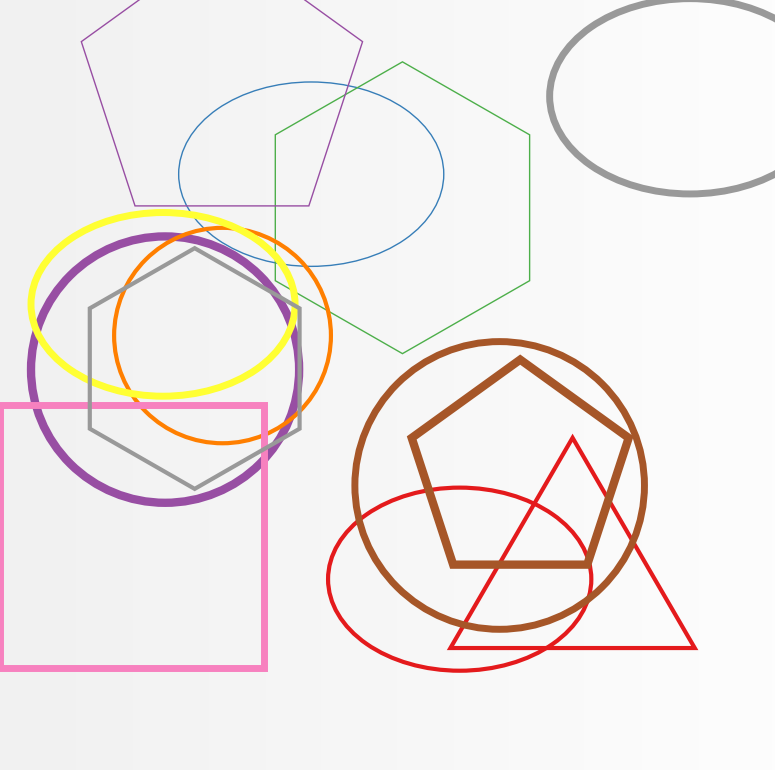[{"shape": "oval", "thickness": 1.5, "radius": 0.85, "center": [0.593, 0.248]}, {"shape": "triangle", "thickness": 1.5, "radius": 0.91, "center": [0.739, 0.249]}, {"shape": "oval", "thickness": 0.5, "radius": 0.86, "center": [0.402, 0.774]}, {"shape": "hexagon", "thickness": 0.5, "radius": 0.95, "center": [0.519, 0.73]}, {"shape": "pentagon", "thickness": 0.5, "radius": 0.95, "center": [0.286, 0.887]}, {"shape": "circle", "thickness": 3, "radius": 0.86, "center": [0.213, 0.52]}, {"shape": "circle", "thickness": 1.5, "radius": 0.7, "center": [0.287, 0.564]}, {"shape": "oval", "thickness": 2.5, "radius": 0.85, "center": [0.21, 0.605]}, {"shape": "pentagon", "thickness": 3, "radius": 0.74, "center": [0.671, 0.386]}, {"shape": "circle", "thickness": 2.5, "radius": 0.93, "center": [0.645, 0.37]}, {"shape": "square", "thickness": 2.5, "radius": 0.85, "center": [0.17, 0.303]}, {"shape": "hexagon", "thickness": 1.5, "radius": 0.78, "center": [0.251, 0.521]}, {"shape": "oval", "thickness": 2.5, "radius": 0.91, "center": [0.89, 0.875]}]